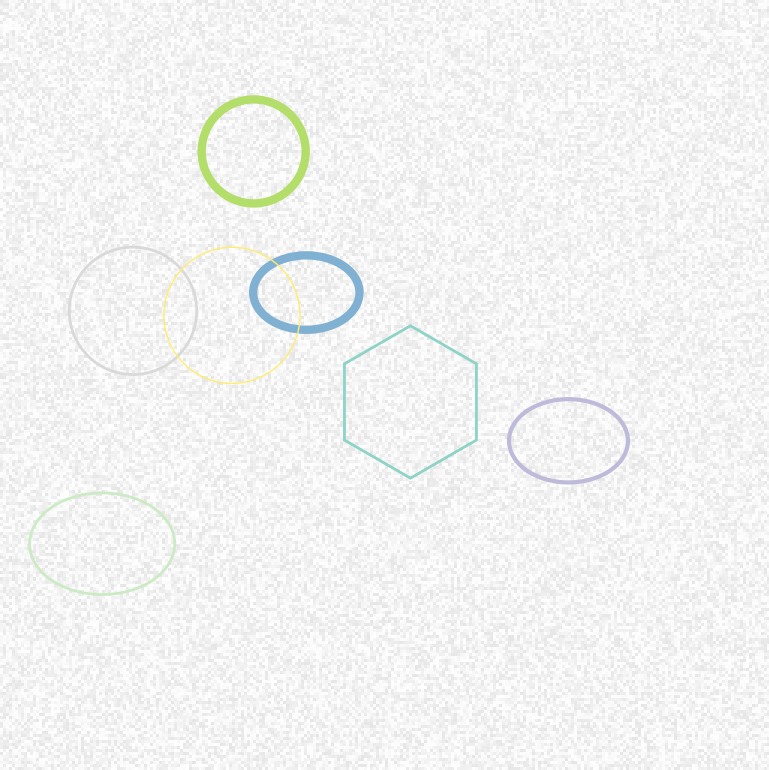[{"shape": "hexagon", "thickness": 1, "radius": 0.49, "center": [0.533, 0.478]}, {"shape": "oval", "thickness": 1.5, "radius": 0.39, "center": [0.738, 0.428]}, {"shape": "oval", "thickness": 3, "radius": 0.35, "center": [0.398, 0.62]}, {"shape": "circle", "thickness": 3, "radius": 0.34, "center": [0.329, 0.803]}, {"shape": "circle", "thickness": 1, "radius": 0.41, "center": [0.173, 0.596]}, {"shape": "oval", "thickness": 1, "radius": 0.47, "center": [0.133, 0.294]}, {"shape": "circle", "thickness": 0.5, "radius": 0.44, "center": [0.301, 0.59]}]